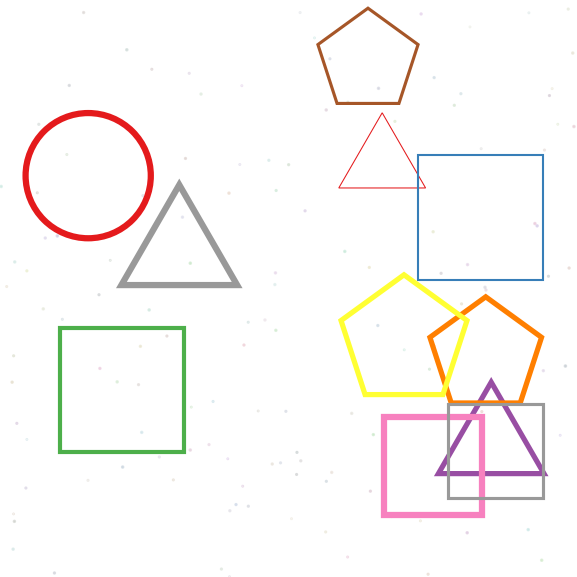[{"shape": "circle", "thickness": 3, "radius": 0.54, "center": [0.153, 0.695]}, {"shape": "triangle", "thickness": 0.5, "radius": 0.43, "center": [0.662, 0.717]}, {"shape": "square", "thickness": 1, "radius": 0.54, "center": [0.832, 0.623]}, {"shape": "square", "thickness": 2, "radius": 0.54, "center": [0.211, 0.324]}, {"shape": "triangle", "thickness": 2.5, "radius": 0.53, "center": [0.851, 0.232]}, {"shape": "pentagon", "thickness": 2.5, "radius": 0.51, "center": [0.841, 0.384]}, {"shape": "pentagon", "thickness": 2.5, "radius": 0.57, "center": [0.7, 0.409]}, {"shape": "pentagon", "thickness": 1.5, "radius": 0.46, "center": [0.637, 0.894]}, {"shape": "square", "thickness": 3, "radius": 0.42, "center": [0.75, 0.192]}, {"shape": "triangle", "thickness": 3, "radius": 0.58, "center": [0.31, 0.563]}, {"shape": "square", "thickness": 1.5, "radius": 0.41, "center": [0.859, 0.218]}]